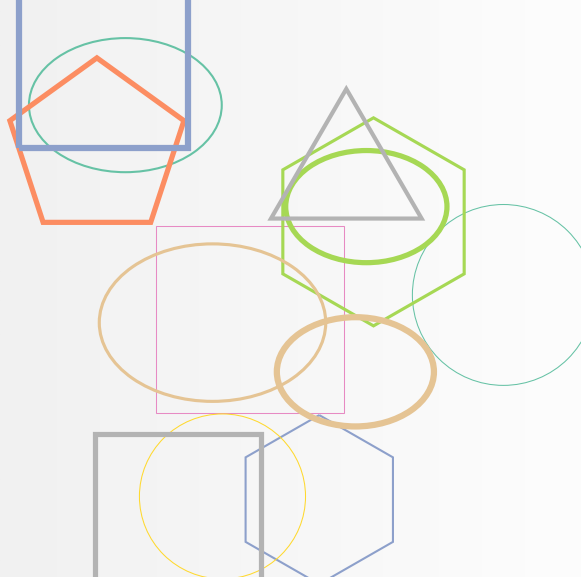[{"shape": "circle", "thickness": 0.5, "radius": 0.78, "center": [0.866, 0.488]}, {"shape": "oval", "thickness": 1, "radius": 0.83, "center": [0.216, 0.817]}, {"shape": "pentagon", "thickness": 2.5, "radius": 0.79, "center": [0.167, 0.741]}, {"shape": "square", "thickness": 3, "radius": 0.73, "center": [0.178, 0.888]}, {"shape": "hexagon", "thickness": 1, "radius": 0.73, "center": [0.549, 0.134]}, {"shape": "square", "thickness": 0.5, "radius": 0.81, "center": [0.43, 0.446]}, {"shape": "hexagon", "thickness": 1.5, "radius": 0.9, "center": [0.643, 0.615]}, {"shape": "oval", "thickness": 2.5, "radius": 0.69, "center": [0.63, 0.641]}, {"shape": "circle", "thickness": 0.5, "radius": 0.71, "center": [0.383, 0.139]}, {"shape": "oval", "thickness": 3, "radius": 0.68, "center": [0.611, 0.355]}, {"shape": "oval", "thickness": 1.5, "radius": 0.97, "center": [0.366, 0.44]}, {"shape": "square", "thickness": 2.5, "radius": 0.71, "center": [0.306, 0.105]}, {"shape": "triangle", "thickness": 2, "radius": 0.75, "center": [0.596, 0.695]}]